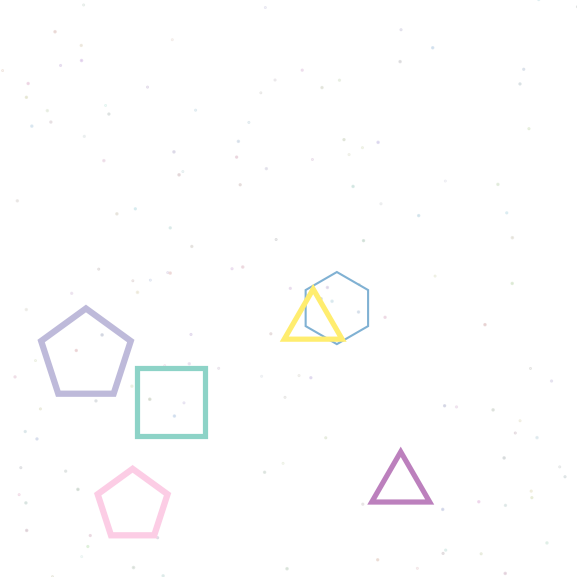[{"shape": "square", "thickness": 2.5, "radius": 0.29, "center": [0.296, 0.302]}, {"shape": "pentagon", "thickness": 3, "radius": 0.41, "center": [0.149, 0.383]}, {"shape": "hexagon", "thickness": 1, "radius": 0.31, "center": [0.583, 0.466]}, {"shape": "pentagon", "thickness": 3, "radius": 0.32, "center": [0.23, 0.124]}, {"shape": "triangle", "thickness": 2.5, "radius": 0.29, "center": [0.694, 0.159]}, {"shape": "triangle", "thickness": 2.5, "radius": 0.29, "center": [0.542, 0.441]}]